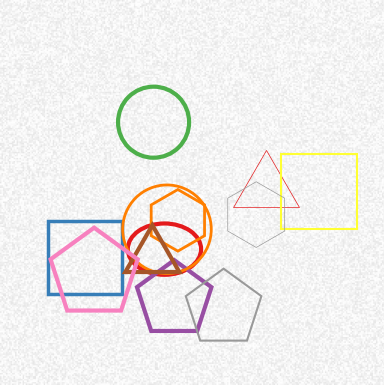[{"shape": "oval", "thickness": 3, "radius": 0.48, "center": [0.427, 0.353]}, {"shape": "triangle", "thickness": 0.5, "radius": 0.49, "center": [0.692, 0.51]}, {"shape": "square", "thickness": 2.5, "radius": 0.48, "center": [0.22, 0.331]}, {"shape": "circle", "thickness": 3, "radius": 0.46, "center": [0.399, 0.683]}, {"shape": "pentagon", "thickness": 3, "radius": 0.51, "center": [0.453, 0.223]}, {"shape": "circle", "thickness": 2, "radius": 0.58, "center": [0.434, 0.404]}, {"shape": "hexagon", "thickness": 2, "radius": 0.4, "center": [0.462, 0.428]}, {"shape": "square", "thickness": 1.5, "radius": 0.49, "center": [0.829, 0.503]}, {"shape": "triangle", "thickness": 3, "radius": 0.41, "center": [0.396, 0.334]}, {"shape": "pentagon", "thickness": 3, "radius": 0.59, "center": [0.244, 0.29]}, {"shape": "hexagon", "thickness": 0.5, "radius": 0.43, "center": [0.665, 0.443]}, {"shape": "pentagon", "thickness": 1.5, "radius": 0.52, "center": [0.581, 0.199]}]